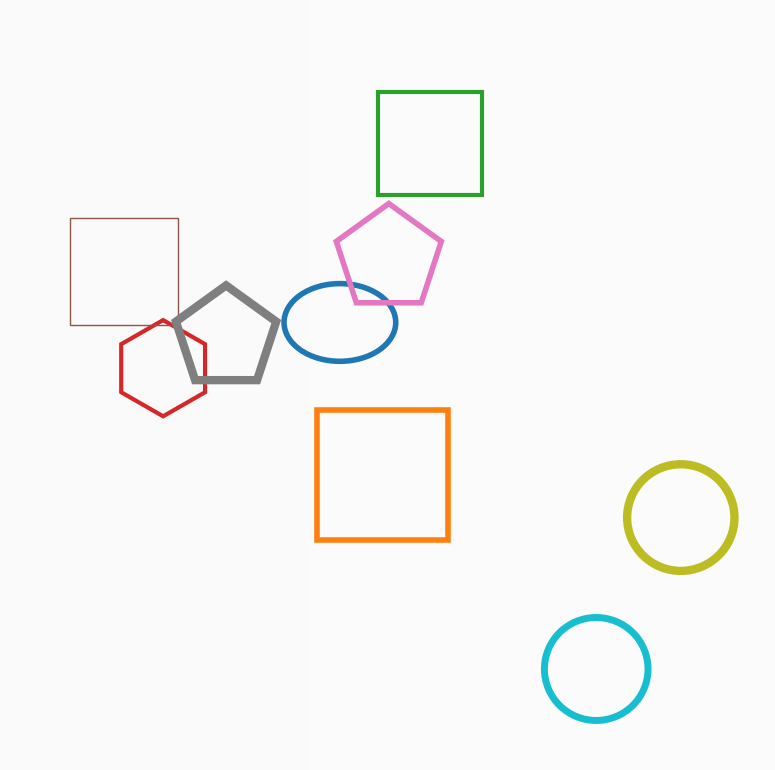[{"shape": "oval", "thickness": 2, "radius": 0.36, "center": [0.439, 0.581]}, {"shape": "square", "thickness": 2, "radius": 0.42, "center": [0.494, 0.383]}, {"shape": "square", "thickness": 1.5, "radius": 0.33, "center": [0.554, 0.814]}, {"shape": "hexagon", "thickness": 1.5, "radius": 0.31, "center": [0.21, 0.522]}, {"shape": "square", "thickness": 0.5, "radius": 0.35, "center": [0.16, 0.647]}, {"shape": "pentagon", "thickness": 2, "radius": 0.36, "center": [0.502, 0.664]}, {"shape": "pentagon", "thickness": 3, "radius": 0.34, "center": [0.292, 0.561]}, {"shape": "circle", "thickness": 3, "radius": 0.35, "center": [0.878, 0.328]}, {"shape": "circle", "thickness": 2.5, "radius": 0.33, "center": [0.769, 0.131]}]